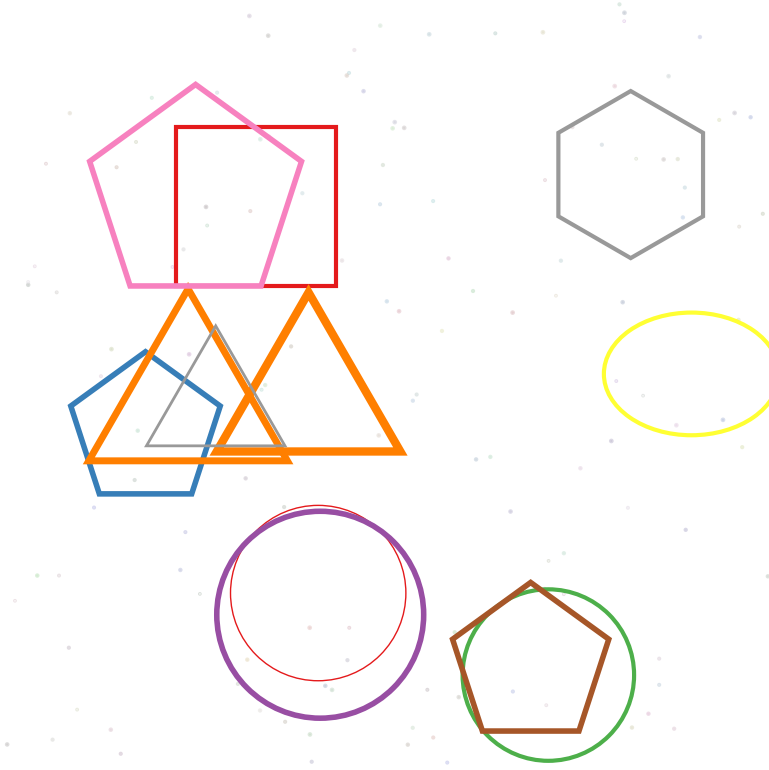[{"shape": "circle", "thickness": 0.5, "radius": 0.57, "center": [0.413, 0.23]}, {"shape": "square", "thickness": 1.5, "radius": 0.52, "center": [0.332, 0.732]}, {"shape": "pentagon", "thickness": 2, "radius": 0.51, "center": [0.189, 0.441]}, {"shape": "circle", "thickness": 1.5, "radius": 0.56, "center": [0.712, 0.123]}, {"shape": "circle", "thickness": 2, "radius": 0.67, "center": [0.416, 0.202]}, {"shape": "triangle", "thickness": 2.5, "radius": 0.74, "center": [0.244, 0.476]}, {"shape": "triangle", "thickness": 3, "radius": 0.69, "center": [0.401, 0.482]}, {"shape": "oval", "thickness": 1.5, "radius": 0.57, "center": [0.898, 0.514]}, {"shape": "pentagon", "thickness": 2, "radius": 0.53, "center": [0.689, 0.137]}, {"shape": "pentagon", "thickness": 2, "radius": 0.72, "center": [0.254, 0.746]}, {"shape": "hexagon", "thickness": 1.5, "radius": 0.54, "center": [0.819, 0.773]}, {"shape": "triangle", "thickness": 1, "radius": 0.52, "center": [0.28, 0.473]}]